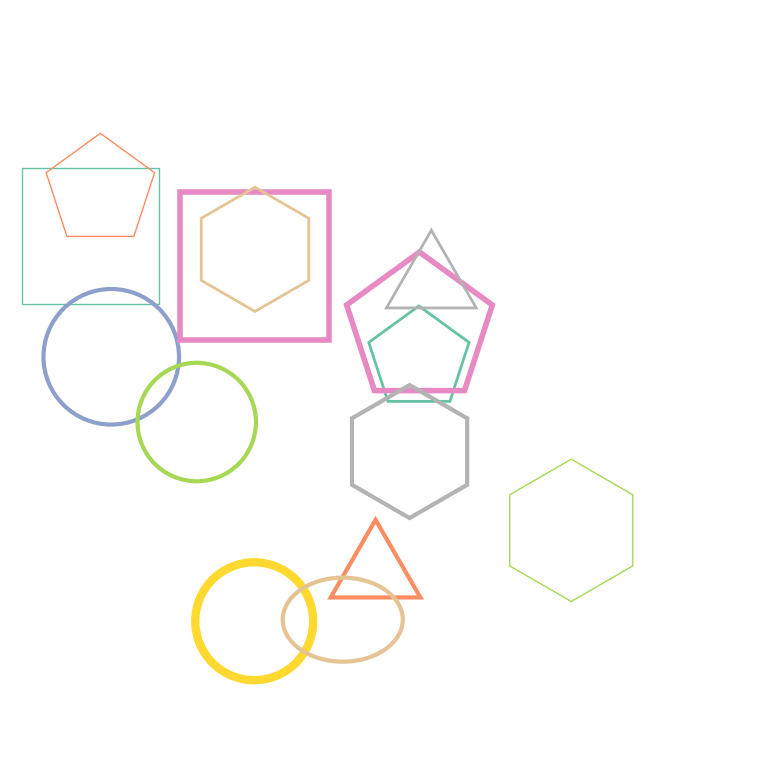[{"shape": "pentagon", "thickness": 1, "radius": 0.34, "center": [0.544, 0.534]}, {"shape": "square", "thickness": 0.5, "radius": 0.44, "center": [0.117, 0.693]}, {"shape": "triangle", "thickness": 1.5, "radius": 0.34, "center": [0.488, 0.258]}, {"shape": "pentagon", "thickness": 0.5, "radius": 0.37, "center": [0.13, 0.753]}, {"shape": "circle", "thickness": 1.5, "radius": 0.44, "center": [0.144, 0.537]}, {"shape": "square", "thickness": 2, "radius": 0.48, "center": [0.331, 0.655]}, {"shape": "pentagon", "thickness": 2, "radius": 0.5, "center": [0.545, 0.573]}, {"shape": "circle", "thickness": 1.5, "radius": 0.38, "center": [0.255, 0.452]}, {"shape": "hexagon", "thickness": 0.5, "radius": 0.46, "center": [0.742, 0.311]}, {"shape": "circle", "thickness": 3, "radius": 0.38, "center": [0.33, 0.193]}, {"shape": "hexagon", "thickness": 1, "radius": 0.4, "center": [0.331, 0.676]}, {"shape": "oval", "thickness": 1.5, "radius": 0.39, "center": [0.445, 0.195]}, {"shape": "hexagon", "thickness": 1.5, "radius": 0.43, "center": [0.532, 0.414]}, {"shape": "triangle", "thickness": 1, "radius": 0.34, "center": [0.56, 0.634]}]